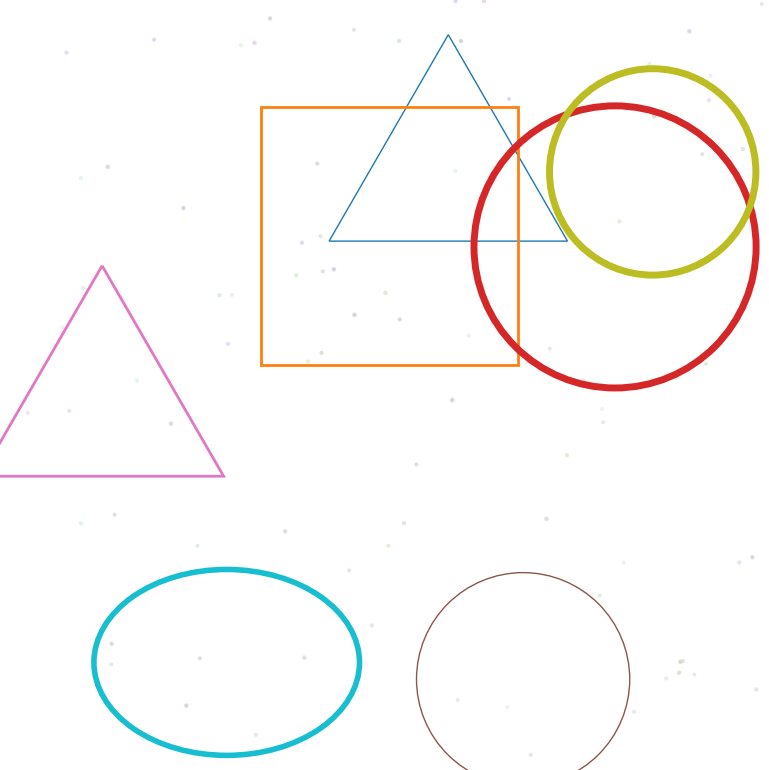[{"shape": "triangle", "thickness": 0.5, "radius": 0.89, "center": [0.582, 0.776]}, {"shape": "square", "thickness": 1, "radius": 0.84, "center": [0.506, 0.693]}, {"shape": "circle", "thickness": 2.5, "radius": 0.92, "center": [0.799, 0.679]}, {"shape": "circle", "thickness": 0.5, "radius": 0.69, "center": [0.679, 0.118]}, {"shape": "triangle", "thickness": 1, "radius": 0.91, "center": [0.133, 0.473]}, {"shape": "circle", "thickness": 2.5, "radius": 0.67, "center": [0.848, 0.777]}, {"shape": "oval", "thickness": 2, "radius": 0.86, "center": [0.294, 0.14]}]